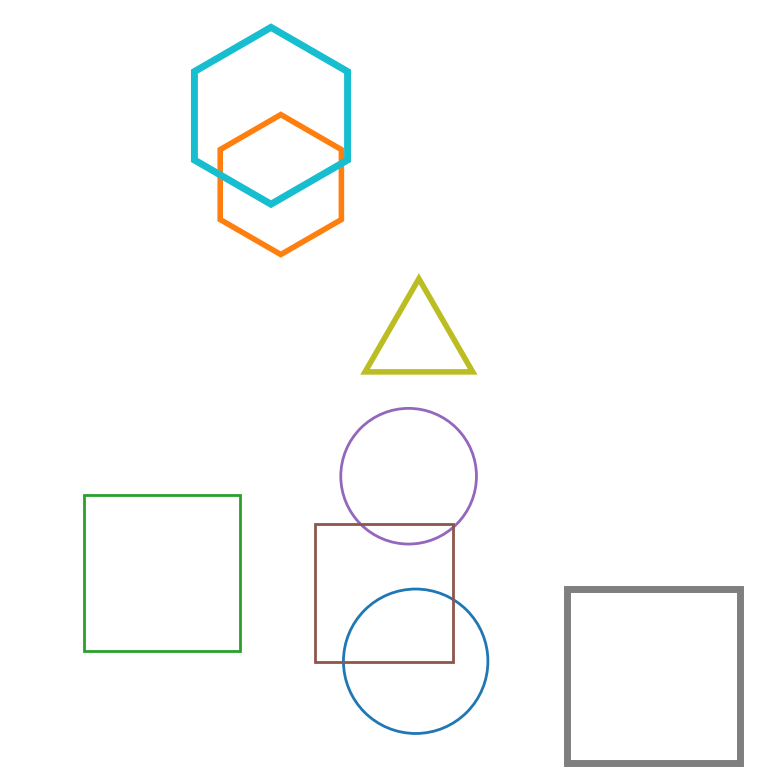[{"shape": "circle", "thickness": 1, "radius": 0.47, "center": [0.54, 0.141]}, {"shape": "hexagon", "thickness": 2, "radius": 0.45, "center": [0.365, 0.76]}, {"shape": "square", "thickness": 1, "radius": 0.51, "center": [0.21, 0.256]}, {"shape": "circle", "thickness": 1, "radius": 0.44, "center": [0.531, 0.382]}, {"shape": "square", "thickness": 1, "radius": 0.45, "center": [0.499, 0.23]}, {"shape": "square", "thickness": 2.5, "radius": 0.56, "center": [0.849, 0.122]}, {"shape": "triangle", "thickness": 2, "radius": 0.4, "center": [0.544, 0.557]}, {"shape": "hexagon", "thickness": 2.5, "radius": 0.57, "center": [0.352, 0.85]}]